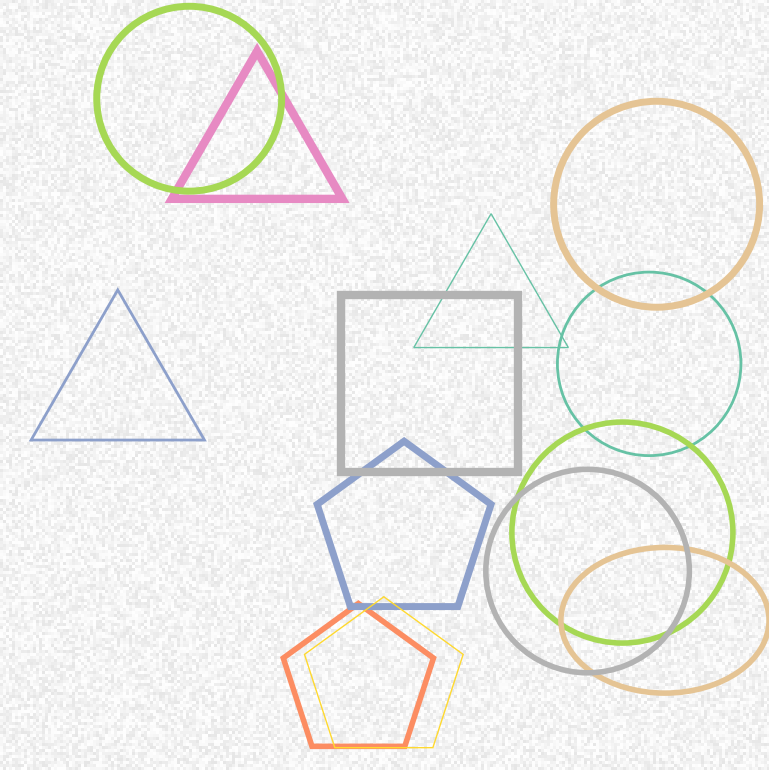[{"shape": "triangle", "thickness": 0.5, "radius": 0.58, "center": [0.638, 0.607]}, {"shape": "circle", "thickness": 1, "radius": 0.6, "center": [0.843, 0.527]}, {"shape": "pentagon", "thickness": 2, "radius": 0.51, "center": [0.465, 0.114]}, {"shape": "triangle", "thickness": 1, "radius": 0.65, "center": [0.153, 0.493]}, {"shape": "pentagon", "thickness": 2.5, "radius": 0.59, "center": [0.525, 0.308]}, {"shape": "triangle", "thickness": 3, "radius": 0.64, "center": [0.334, 0.806]}, {"shape": "circle", "thickness": 2, "radius": 0.72, "center": [0.808, 0.308]}, {"shape": "circle", "thickness": 2.5, "radius": 0.6, "center": [0.246, 0.872]}, {"shape": "pentagon", "thickness": 0.5, "radius": 0.54, "center": [0.498, 0.117]}, {"shape": "circle", "thickness": 2.5, "radius": 0.67, "center": [0.853, 0.735]}, {"shape": "oval", "thickness": 2, "radius": 0.68, "center": [0.864, 0.194]}, {"shape": "circle", "thickness": 2, "radius": 0.66, "center": [0.763, 0.258]}, {"shape": "square", "thickness": 3, "radius": 0.57, "center": [0.558, 0.502]}]